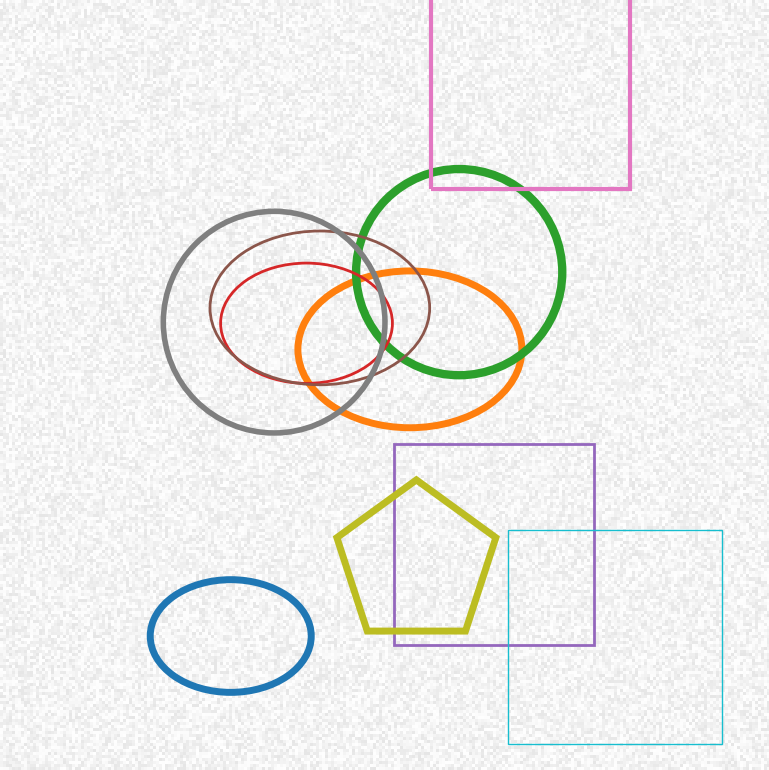[{"shape": "oval", "thickness": 2.5, "radius": 0.52, "center": [0.3, 0.174]}, {"shape": "oval", "thickness": 2.5, "radius": 0.73, "center": [0.532, 0.546]}, {"shape": "circle", "thickness": 3, "radius": 0.67, "center": [0.596, 0.647]}, {"shape": "oval", "thickness": 1, "radius": 0.56, "center": [0.398, 0.58]}, {"shape": "square", "thickness": 1, "radius": 0.65, "center": [0.641, 0.293]}, {"shape": "oval", "thickness": 1, "radius": 0.71, "center": [0.415, 0.6]}, {"shape": "square", "thickness": 1.5, "radius": 0.65, "center": [0.689, 0.883]}, {"shape": "circle", "thickness": 2, "radius": 0.72, "center": [0.356, 0.582]}, {"shape": "pentagon", "thickness": 2.5, "radius": 0.54, "center": [0.541, 0.268]}, {"shape": "square", "thickness": 0.5, "radius": 0.69, "center": [0.799, 0.173]}]